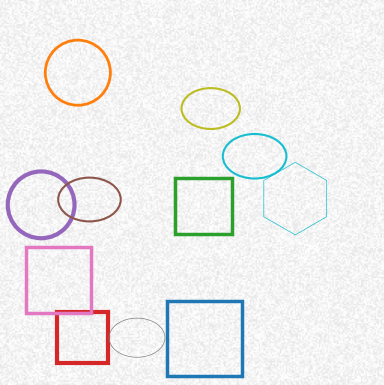[{"shape": "square", "thickness": 2.5, "radius": 0.49, "center": [0.532, 0.12]}, {"shape": "circle", "thickness": 2, "radius": 0.42, "center": [0.202, 0.811]}, {"shape": "square", "thickness": 2.5, "radius": 0.36, "center": [0.529, 0.465]}, {"shape": "square", "thickness": 3, "radius": 0.33, "center": [0.214, 0.124]}, {"shape": "circle", "thickness": 3, "radius": 0.43, "center": [0.107, 0.468]}, {"shape": "oval", "thickness": 1.5, "radius": 0.41, "center": [0.232, 0.482]}, {"shape": "square", "thickness": 2.5, "radius": 0.42, "center": [0.152, 0.273]}, {"shape": "oval", "thickness": 0.5, "radius": 0.36, "center": [0.356, 0.123]}, {"shape": "oval", "thickness": 1.5, "radius": 0.38, "center": [0.547, 0.718]}, {"shape": "oval", "thickness": 1.5, "radius": 0.41, "center": [0.661, 0.594]}, {"shape": "hexagon", "thickness": 0.5, "radius": 0.47, "center": [0.767, 0.484]}]